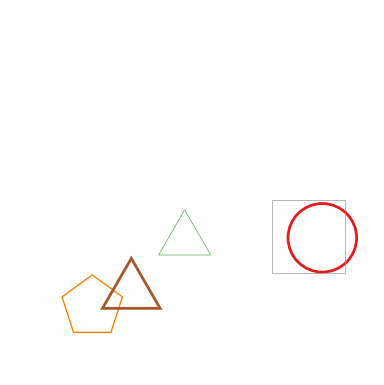[{"shape": "circle", "thickness": 2, "radius": 0.45, "center": [0.837, 0.382]}, {"shape": "triangle", "thickness": 0.5, "radius": 0.39, "center": [0.48, 0.377]}, {"shape": "pentagon", "thickness": 1, "radius": 0.41, "center": [0.24, 0.203]}, {"shape": "triangle", "thickness": 2, "radius": 0.43, "center": [0.341, 0.242]}, {"shape": "square", "thickness": 0.5, "radius": 0.47, "center": [0.8, 0.385]}]